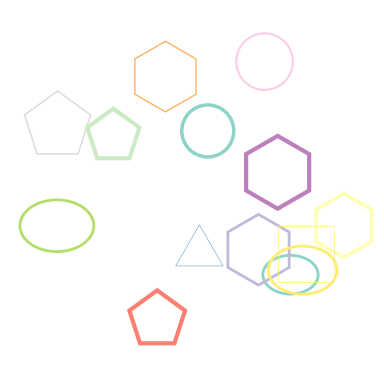[{"shape": "oval", "thickness": 2, "radius": 0.36, "center": [0.754, 0.286]}, {"shape": "circle", "thickness": 2.5, "radius": 0.34, "center": [0.54, 0.66]}, {"shape": "hexagon", "thickness": 2.5, "radius": 0.42, "center": [0.893, 0.414]}, {"shape": "hexagon", "thickness": 2, "radius": 0.46, "center": [0.671, 0.351]}, {"shape": "pentagon", "thickness": 3, "radius": 0.38, "center": [0.408, 0.17]}, {"shape": "triangle", "thickness": 0.5, "radius": 0.36, "center": [0.518, 0.345]}, {"shape": "hexagon", "thickness": 1, "radius": 0.46, "center": [0.43, 0.801]}, {"shape": "oval", "thickness": 2, "radius": 0.48, "center": [0.148, 0.414]}, {"shape": "circle", "thickness": 1.5, "radius": 0.37, "center": [0.687, 0.84]}, {"shape": "pentagon", "thickness": 1, "radius": 0.45, "center": [0.15, 0.673]}, {"shape": "hexagon", "thickness": 3, "radius": 0.47, "center": [0.721, 0.552]}, {"shape": "pentagon", "thickness": 3, "radius": 0.36, "center": [0.294, 0.647]}, {"shape": "oval", "thickness": 2, "radius": 0.45, "center": [0.786, 0.298]}, {"shape": "square", "thickness": 0.5, "radius": 0.36, "center": [0.796, 0.34]}]